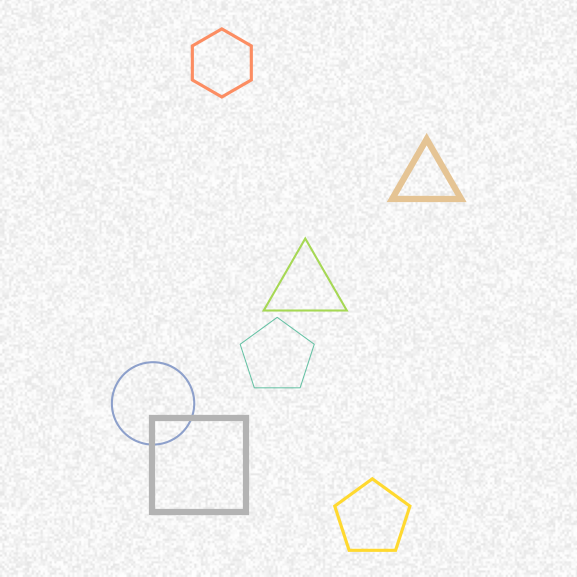[{"shape": "pentagon", "thickness": 0.5, "radius": 0.34, "center": [0.48, 0.382]}, {"shape": "hexagon", "thickness": 1.5, "radius": 0.29, "center": [0.384, 0.89]}, {"shape": "circle", "thickness": 1, "radius": 0.36, "center": [0.265, 0.301]}, {"shape": "triangle", "thickness": 1, "radius": 0.42, "center": [0.529, 0.503]}, {"shape": "pentagon", "thickness": 1.5, "radius": 0.34, "center": [0.645, 0.102]}, {"shape": "triangle", "thickness": 3, "radius": 0.35, "center": [0.739, 0.689]}, {"shape": "square", "thickness": 3, "radius": 0.4, "center": [0.345, 0.194]}]